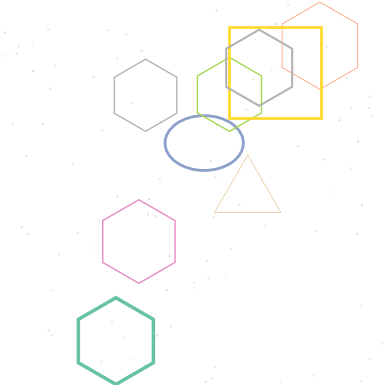[{"shape": "hexagon", "thickness": 2.5, "radius": 0.56, "center": [0.301, 0.114]}, {"shape": "hexagon", "thickness": 0.5, "radius": 0.57, "center": [0.831, 0.881]}, {"shape": "oval", "thickness": 2, "radius": 0.51, "center": [0.53, 0.628]}, {"shape": "hexagon", "thickness": 1, "radius": 0.54, "center": [0.361, 0.373]}, {"shape": "hexagon", "thickness": 1, "radius": 0.48, "center": [0.596, 0.755]}, {"shape": "square", "thickness": 2, "radius": 0.59, "center": [0.715, 0.811]}, {"shape": "triangle", "thickness": 0.5, "radius": 0.5, "center": [0.643, 0.498]}, {"shape": "hexagon", "thickness": 1.5, "radius": 0.49, "center": [0.673, 0.824]}, {"shape": "hexagon", "thickness": 1, "radius": 0.47, "center": [0.378, 0.753]}]